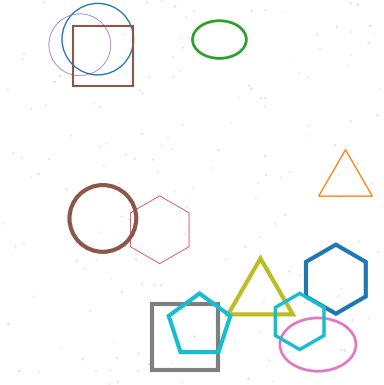[{"shape": "circle", "thickness": 1, "radius": 0.46, "center": [0.254, 0.898]}, {"shape": "hexagon", "thickness": 3, "radius": 0.45, "center": [0.872, 0.275]}, {"shape": "triangle", "thickness": 1, "radius": 0.4, "center": [0.897, 0.531]}, {"shape": "oval", "thickness": 2, "radius": 0.35, "center": [0.57, 0.897]}, {"shape": "hexagon", "thickness": 0.5, "radius": 0.44, "center": [0.415, 0.403]}, {"shape": "circle", "thickness": 0.5, "radius": 0.4, "center": [0.207, 0.884]}, {"shape": "circle", "thickness": 3, "radius": 0.43, "center": [0.267, 0.433]}, {"shape": "square", "thickness": 1.5, "radius": 0.39, "center": [0.268, 0.854]}, {"shape": "oval", "thickness": 2, "radius": 0.49, "center": [0.826, 0.105]}, {"shape": "square", "thickness": 3, "radius": 0.43, "center": [0.48, 0.125]}, {"shape": "triangle", "thickness": 3, "radius": 0.48, "center": [0.677, 0.232]}, {"shape": "hexagon", "thickness": 2.5, "radius": 0.36, "center": [0.778, 0.165]}, {"shape": "pentagon", "thickness": 3, "radius": 0.42, "center": [0.518, 0.154]}]